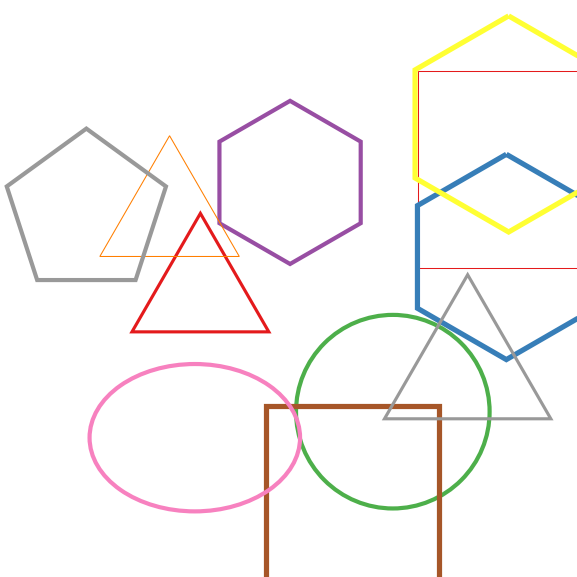[{"shape": "square", "thickness": 0.5, "radius": 0.85, "center": [0.894, 0.705]}, {"shape": "triangle", "thickness": 1.5, "radius": 0.68, "center": [0.347, 0.493]}, {"shape": "hexagon", "thickness": 2.5, "radius": 0.89, "center": [0.877, 0.554]}, {"shape": "circle", "thickness": 2, "radius": 0.84, "center": [0.68, 0.286]}, {"shape": "hexagon", "thickness": 2, "radius": 0.71, "center": [0.502, 0.683]}, {"shape": "triangle", "thickness": 0.5, "radius": 0.7, "center": [0.294, 0.625]}, {"shape": "hexagon", "thickness": 2.5, "radius": 0.94, "center": [0.881, 0.785]}, {"shape": "square", "thickness": 2.5, "radius": 0.75, "center": [0.611, 0.146]}, {"shape": "oval", "thickness": 2, "radius": 0.91, "center": [0.337, 0.241]}, {"shape": "pentagon", "thickness": 2, "radius": 0.72, "center": [0.15, 0.631]}, {"shape": "triangle", "thickness": 1.5, "radius": 0.83, "center": [0.81, 0.357]}]